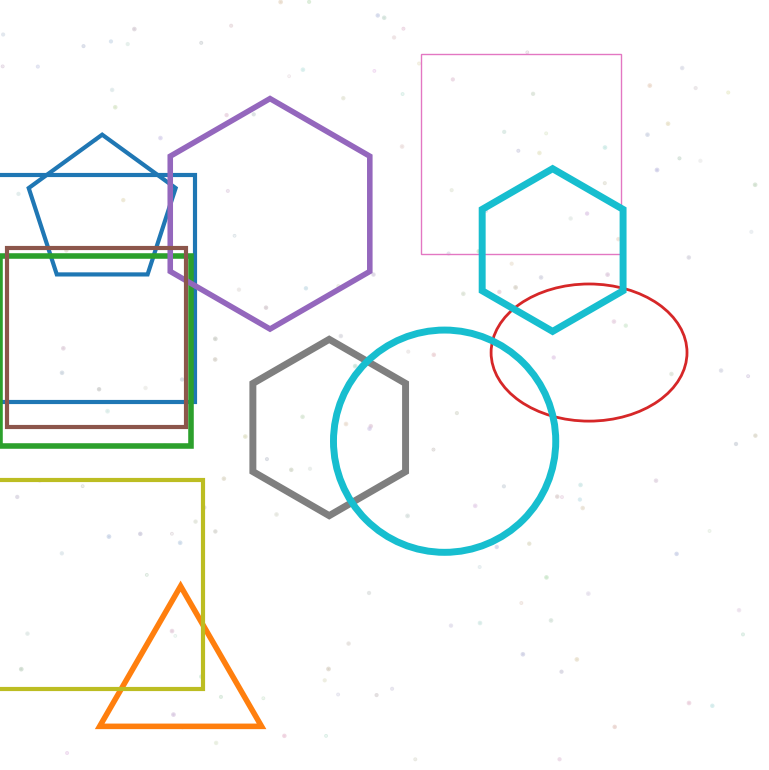[{"shape": "square", "thickness": 1.5, "radius": 0.74, "center": [0.106, 0.625]}, {"shape": "pentagon", "thickness": 1.5, "radius": 0.5, "center": [0.133, 0.725]}, {"shape": "triangle", "thickness": 2, "radius": 0.61, "center": [0.235, 0.117]}, {"shape": "square", "thickness": 2, "radius": 0.62, "center": [0.124, 0.544]}, {"shape": "oval", "thickness": 1, "radius": 0.64, "center": [0.765, 0.542]}, {"shape": "hexagon", "thickness": 2, "radius": 0.75, "center": [0.351, 0.722]}, {"shape": "square", "thickness": 1.5, "radius": 0.58, "center": [0.125, 0.562]}, {"shape": "square", "thickness": 0.5, "radius": 0.65, "center": [0.677, 0.8]}, {"shape": "hexagon", "thickness": 2.5, "radius": 0.57, "center": [0.428, 0.445]}, {"shape": "square", "thickness": 1.5, "radius": 0.68, "center": [0.128, 0.241]}, {"shape": "circle", "thickness": 2.5, "radius": 0.72, "center": [0.577, 0.427]}, {"shape": "hexagon", "thickness": 2.5, "radius": 0.53, "center": [0.718, 0.675]}]